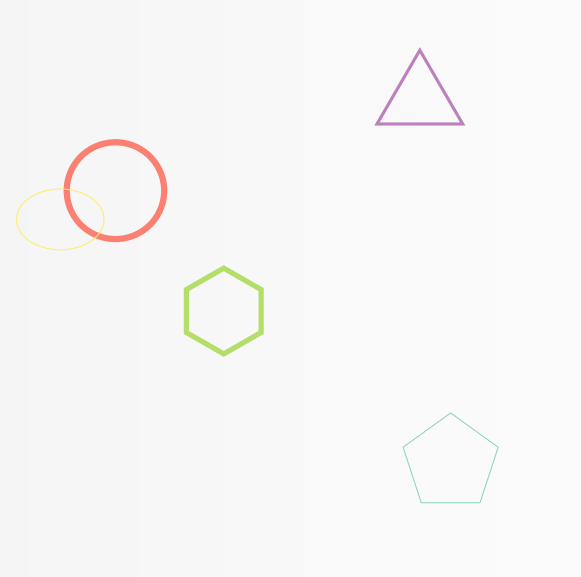[{"shape": "pentagon", "thickness": 0.5, "radius": 0.43, "center": [0.775, 0.198]}, {"shape": "circle", "thickness": 3, "radius": 0.42, "center": [0.199, 0.669]}, {"shape": "hexagon", "thickness": 2.5, "radius": 0.37, "center": [0.385, 0.461]}, {"shape": "triangle", "thickness": 1.5, "radius": 0.43, "center": [0.722, 0.827]}, {"shape": "oval", "thickness": 0.5, "radius": 0.38, "center": [0.104, 0.619]}]